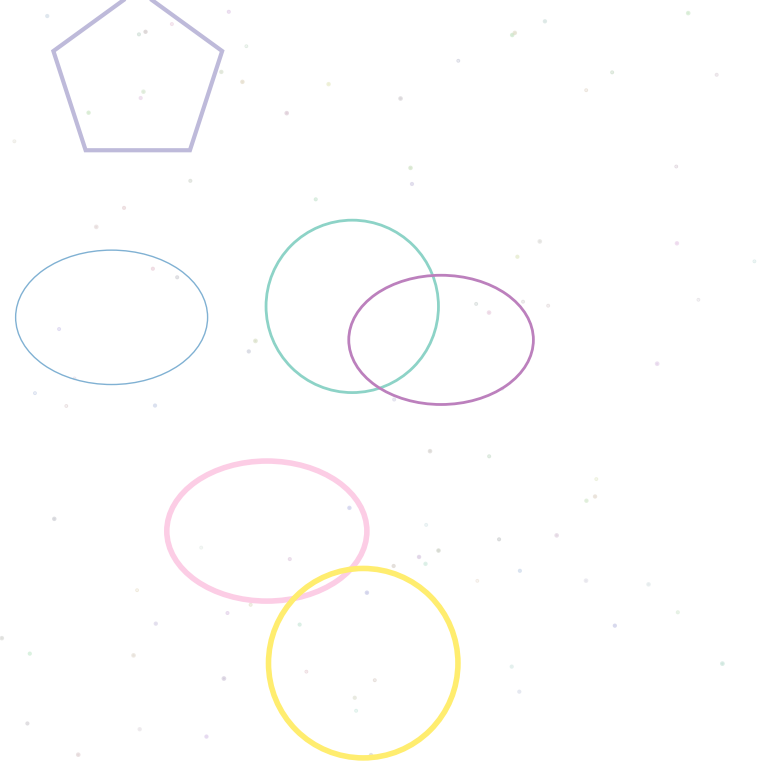[{"shape": "circle", "thickness": 1, "radius": 0.56, "center": [0.457, 0.602]}, {"shape": "pentagon", "thickness": 1.5, "radius": 0.58, "center": [0.179, 0.898]}, {"shape": "oval", "thickness": 0.5, "radius": 0.62, "center": [0.145, 0.588]}, {"shape": "oval", "thickness": 2, "radius": 0.65, "center": [0.347, 0.31]}, {"shape": "oval", "thickness": 1, "radius": 0.6, "center": [0.573, 0.559]}, {"shape": "circle", "thickness": 2, "radius": 0.62, "center": [0.472, 0.139]}]